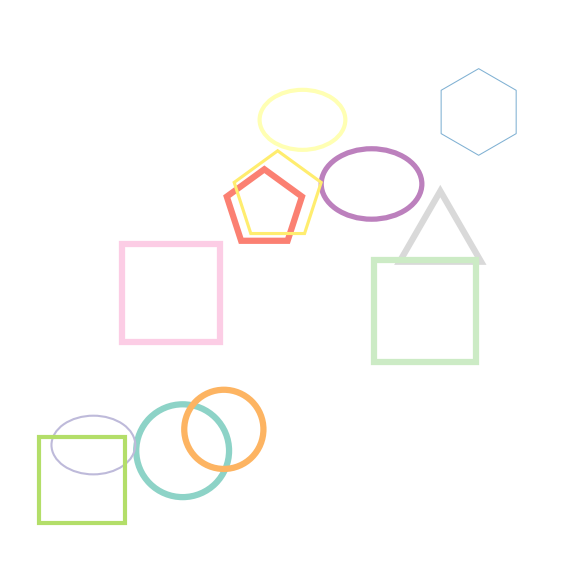[{"shape": "circle", "thickness": 3, "radius": 0.4, "center": [0.316, 0.219]}, {"shape": "oval", "thickness": 2, "radius": 0.37, "center": [0.524, 0.792]}, {"shape": "oval", "thickness": 1, "radius": 0.36, "center": [0.162, 0.229]}, {"shape": "pentagon", "thickness": 3, "radius": 0.34, "center": [0.458, 0.638]}, {"shape": "hexagon", "thickness": 0.5, "radius": 0.38, "center": [0.829, 0.805]}, {"shape": "circle", "thickness": 3, "radius": 0.34, "center": [0.388, 0.256]}, {"shape": "square", "thickness": 2, "radius": 0.37, "center": [0.142, 0.168]}, {"shape": "square", "thickness": 3, "radius": 0.43, "center": [0.297, 0.492]}, {"shape": "triangle", "thickness": 3, "radius": 0.41, "center": [0.762, 0.587]}, {"shape": "oval", "thickness": 2.5, "radius": 0.44, "center": [0.643, 0.681]}, {"shape": "square", "thickness": 3, "radius": 0.44, "center": [0.736, 0.461]}, {"shape": "pentagon", "thickness": 1.5, "radius": 0.4, "center": [0.481, 0.659]}]